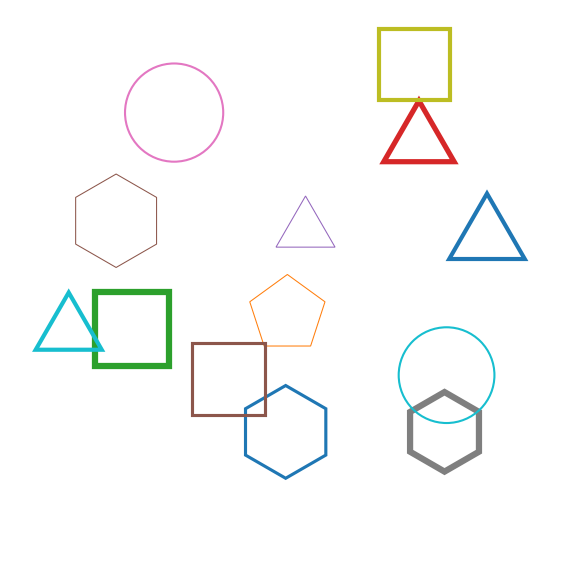[{"shape": "triangle", "thickness": 2, "radius": 0.38, "center": [0.843, 0.588]}, {"shape": "hexagon", "thickness": 1.5, "radius": 0.4, "center": [0.495, 0.251]}, {"shape": "pentagon", "thickness": 0.5, "radius": 0.34, "center": [0.498, 0.455]}, {"shape": "square", "thickness": 3, "radius": 0.32, "center": [0.229, 0.43]}, {"shape": "triangle", "thickness": 2.5, "radius": 0.35, "center": [0.725, 0.754]}, {"shape": "triangle", "thickness": 0.5, "radius": 0.3, "center": [0.529, 0.601]}, {"shape": "square", "thickness": 1.5, "radius": 0.31, "center": [0.396, 0.343]}, {"shape": "hexagon", "thickness": 0.5, "radius": 0.4, "center": [0.201, 0.617]}, {"shape": "circle", "thickness": 1, "radius": 0.43, "center": [0.302, 0.804]}, {"shape": "hexagon", "thickness": 3, "radius": 0.34, "center": [0.77, 0.251]}, {"shape": "square", "thickness": 2, "radius": 0.31, "center": [0.718, 0.888]}, {"shape": "circle", "thickness": 1, "radius": 0.41, "center": [0.773, 0.35]}, {"shape": "triangle", "thickness": 2, "radius": 0.33, "center": [0.119, 0.427]}]